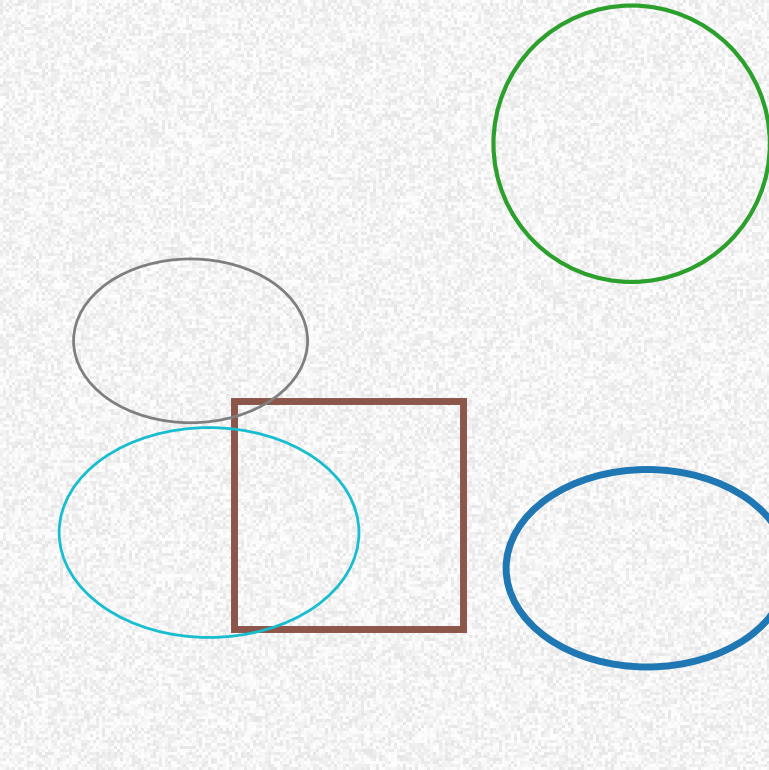[{"shape": "oval", "thickness": 2.5, "radius": 0.92, "center": [0.841, 0.262]}, {"shape": "circle", "thickness": 1.5, "radius": 0.9, "center": [0.82, 0.813]}, {"shape": "square", "thickness": 2.5, "radius": 0.74, "center": [0.452, 0.331]}, {"shape": "oval", "thickness": 1, "radius": 0.76, "center": [0.248, 0.557]}, {"shape": "oval", "thickness": 1, "radius": 0.97, "center": [0.271, 0.308]}]